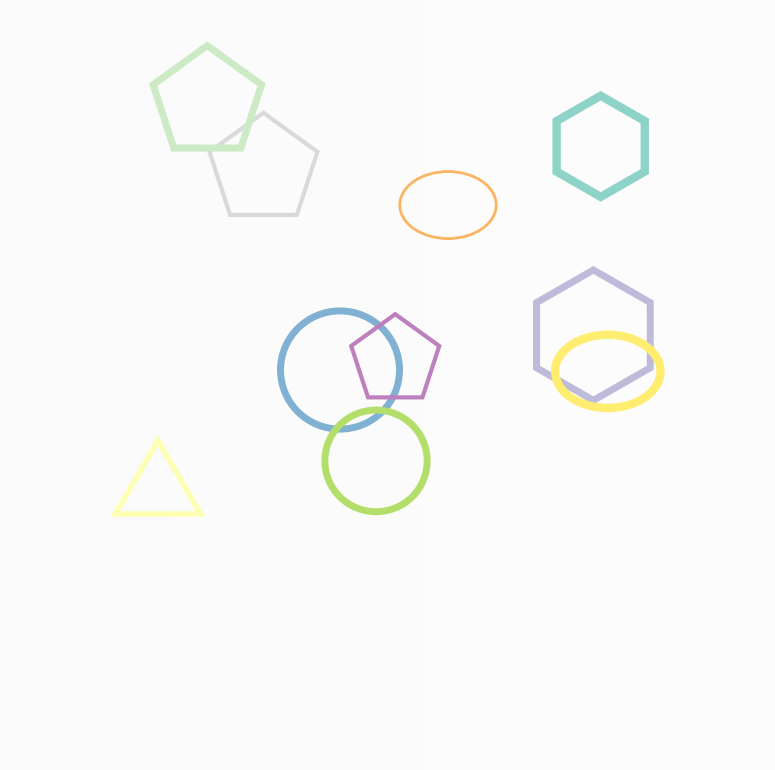[{"shape": "hexagon", "thickness": 3, "radius": 0.33, "center": [0.775, 0.81]}, {"shape": "triangle", "thickness": 2, "radius": 0.32, "center": [0.204, 0.364]}, {"shape": "hexagon", "thickness": 2.5, "radius": 0.42, "center": [0.766, 0.565]}, {"shape": "circle", "thickness": 2.5, "radius": 0.38, "center": [0.439, 0.519]}, {"shape": "oval", "thickness": 1, "radius": 0.31, "center": [0.578, 0.734]}, {"shape": "circle", "thickness": 2.5, "radius": 0.33, "center": [0.485, 0.401]}, {"shape": "pentagon", "thickness": 1.5, "radius": 0.37, "center": [0.34, 0.78]}, {"shape": "pentagon", "thickness": 1.5, "radius": 0.3, "center": [0.51, 0.532]}, {"shape": "pentagon", "thickness": 2.5, "radius": 0.37, "center": [0.268, 0.867]}, {"shape": "oval", "thickness": 3, "radius": 0.34, "center": [0.784, 0.518]}]